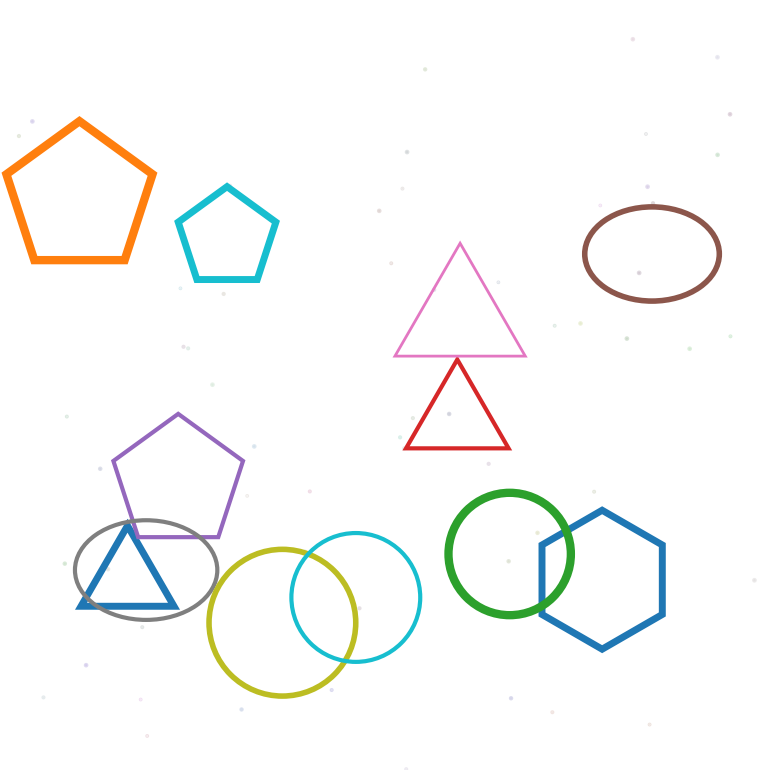[{"shape": "hexagon", "thickness": 2.5, "radius": 0.45, "center": [0.782, 0.247]}, {"shape": "triangle", "thickness": 2.5, "radius": 0.35, "center": [0.166, 0.248]}, {"shape": "pentagon", "thickness": 3, "radius": 0.5, "center": [0.103, 0.743]}, {"shape": "circle", "thickness": 3, "radius": 0.4, "center": [0.662, 0.281]}, {"shape": "triangle", "thickness": 1.5, "radius": 0.38, "center": [0.594, 0.456]}, {"shape": "pentagon", "thickness": 1.5, "radius": 0.44, "center": [0.231, 0.374]}, {"shape": "oval", "thickness": 2, "radius": 0.44, "center": [0.847, 0.67]}, {"shape": "triangle", "thickness": 1, "radius": 0.49, "center": [0.598, 0.586]}, {"shape": "oval", "thickness": 1.5, "radius": 0.46, "center": [0.19, 0.26]}, {"shape": "circle", "thickness": 2, "radius": 0.48, "center": [0.367, 0.191]}, {"shape": "pentagon", "thickness": 2.5, "radius": 0.33, "center": [0.295, 0.691]}, {"shape": "circle", "thickness": 1.5, "radius": 0.42, "center": [0.462, 0.224]}]